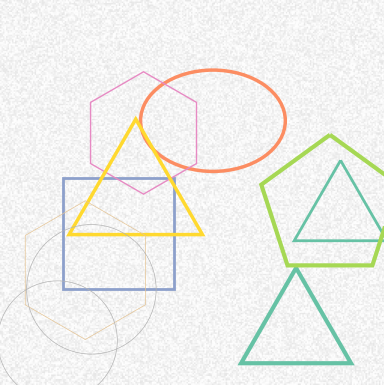[{"shape": "triangle", "thickness": 2, "radius": 0.7, "center": [0.885, 0.444]}, {"shape": "triangle", "thickness": 3, "radius": 0.82, "center": [0.769, 0.139]}, {"shape": "oval", "thickness": 2.5, "radius": 0.94, "center": [0.553, 0.686]}, {"shape": "square", "thickness": 2, "radius": 0.72, "center": [0.308, 0.393]}, {"shape": "hexagon", "thickness": 1, "radius": 0.79, "center": [0.373, 0.655]}, {"shape": "pentagon", "thickness": 3, "radius": 0.94, "center": [0.857, 0.462]}, {"shape": "triangle", "thickness": 2.5, "radius": 1.0, "center": [0.353, 0.491]}, {"shape": "hexagon", "thickness": 0.5, "radius": 0.9, "center": [0.222, 0.298]}, {"shape": "circle", "thickness": 0.5, "radius": 0.78, "center": [0.149, 0.115]}, {"shape": "circle", "thickness": 0.5, "radius": 0.84, "center": [0.237, 0.249]}]